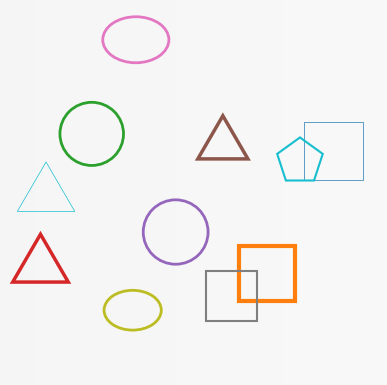[{"shape": "square", "thickness": 0.5, "radius": 0.38, "center": [0.861, 0.608]}, {"shape": "square", "thickness": 3, "radius": 0.36, "center": [0.689, 0.289]}, {"shape": "circle", "thickness": 2, "radius": 0.41, "center": [0.237, 0.652]}, {"shape": "triangle", "thickness": 2.5, "radius": 0.41, "center": [0.104, 0.309]}, {"shape": "circle", "thickness": 2, "radius": 0.42, "center": [0.453, 0.397]}, {"shape": "triangle", "thickness": 2.5, "radius": 0.37, "center": [0.575, 0.625]}, {"shape": "oval", "thickness": 2, "radius": 0.43, "center": [0.351, 0.897]}, {"shape": "square", "thickness": 1.5, "radius": 0.33, "center": [0.597, 0.231]}, {"shape": "oval", "thickness": 2, "radius": 0.37, "center": [0.342, 0.194]}, {"shape": "triangle", "thickness": 0.5, "radius": 0.43, "center": [0.119, 0.494]}, {"shape": "pentagon", "thickness": 1.5, "radius": 0.31, "center": [0.774, 0.581]}]